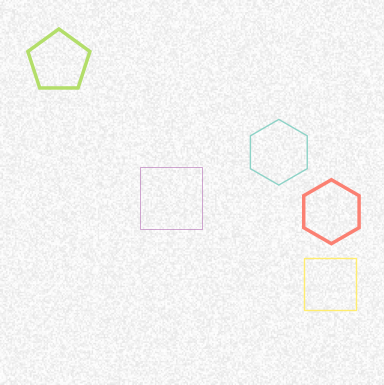[{"shape": "hexagon", "thickness": 1, "radius": 0.43, "center": [0.724, 0.605]}, {"shape": "hexagon", "thickness": 2.5, "radius": 0.42, "center": [0.861, 0.45]}, {"shape": "pentagon", "thickness": 2.5, "radius": 0.42, "center": [0.153, 0.84]}, {"shape": "square", "thickness": 0.5, "radius": 0.4, "center": [0.444, 0.486]}, {"shape": "square", "thickness": 1, "radius": 0.34, "center": [0.856, 0.263]}]